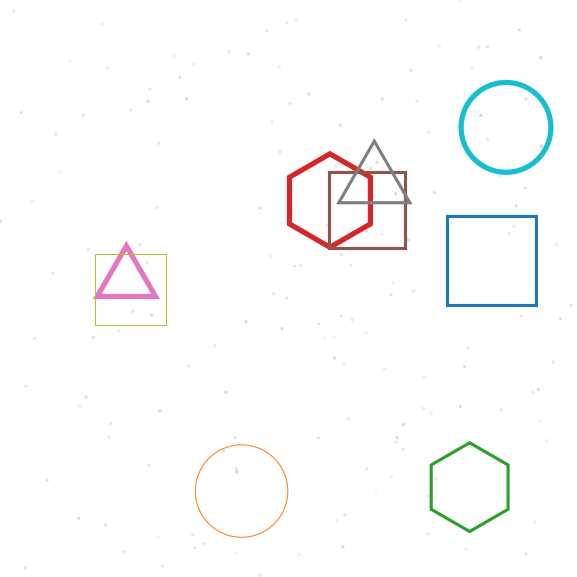[{"shape": "square", "thickness": 1.5, "radius": 0.39, "center": [0.852, 0.548]}, {"shape": "circle", "thickness": 0.5, "radius": 0.4, "center": [0.418, 0.149]}, {"shape": "hexagon", "thickness": 1.5, "radius": 0.38, "center": [0.813, 0.156]}, {"shape": "hexagon", "thickness": 2.5, "radius": 0.4, "center": [0.571, 0.652]}, {"shape": "square", "thickness": 1.5, "radius": 0.33, "center": [0.635, 0.636]}, {"shape": "triangle", "thickness": 2.5, "radius": 0.29, "center": [0.219, 0.515]}, {"shape": "triangle", "thickness": 1.5, "radius": 0.36, "center": [0.648, 0.684]}, {"shape": "square", "thickness": 0.5, "radius": 0.31, "center": [0.226, 0.497]}, {"shape": "circle", "thickness": 2.5, "radius": 0.39, "center": [0.876, 0.779]}]